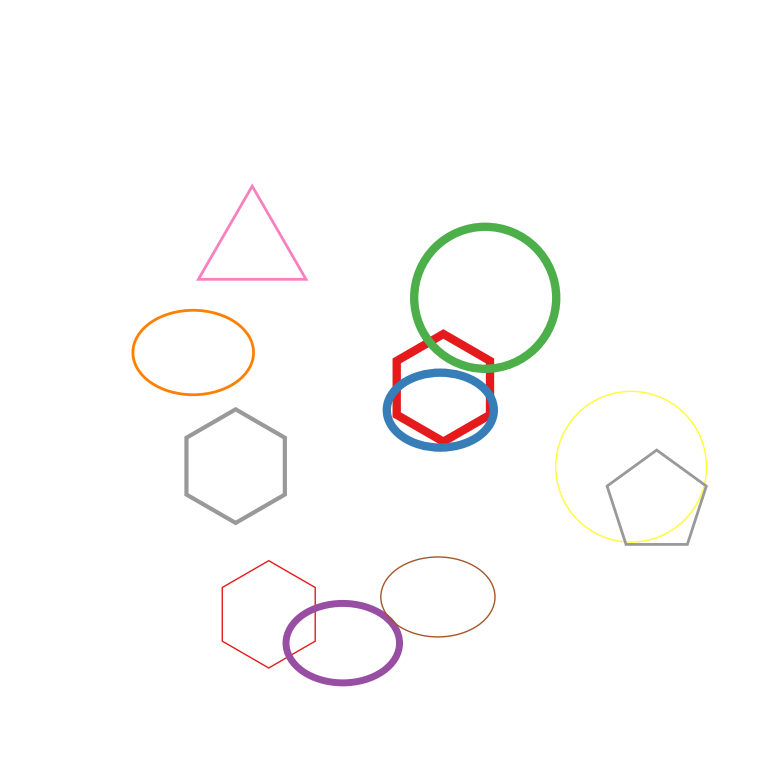[{"shape": "hexagon", "thickness": 3, "radius": 0.35, "center": [0.576, 0.496]}, {"shape": "hexagon", "thickness": 0.5, "radius": 0.35, "center": [0.349, 0.202]}, {"shape": "oval", "thickness": 3, "radius": 0.35, "center": [0.572, 0.467]}, {"shape": "circle", "thickness": 3, "radius": 0.46, "center": [0.63, 0.613]}, {"shape": "oval", "thickness": 2.5, "radius": 0.37, "center": [0.445, 0.165]}, {"shape": "oval", "thickness": 1, "radius": 0.39, "center": [0.251, 0.542]}, {"shape": "circle", "thickness": 0.5, "radius": 0.49, "center": [0.82, 0.394]}, {"shape": "oval", "thickness": 0.5, "radius": 0.37, "center": [0.569, 0.225]}, {"shape": "triangle", "thickness": 1, "radius": 0.4, "center": [0.328, 0.678]}, {"shape": "pentagon", "thickness": 1, "radius": 0.34, "center": [0.853, 0.348]}, {"shape": "hexagon", "thickness": 1.5, "radius": 0.37, "center": [0.306, 0.395]}]